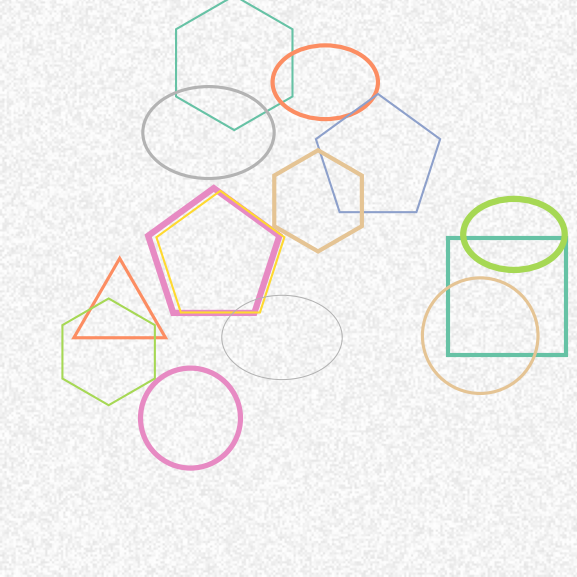[{"shape": "square", "thickness": 2, "radius": 0.51, "center": [0.878, 0.485]}, {"shape": "hexagon", "thickness": 1, "radius": 0.58, "center": [0.406, 0.89]}, {"shape": "oval", "thickness": 2, "radius": 0.46, "center": [0.563, 0.857]}, {"shape": "triangle", "thickness": 1.5, "radius": 0.46, "center": [0.207, 0.46]}, {"shape": "pentagon", "thickness": 1, "radius": 0.57, "center": [0.655, 0.723]}, {"shape": "circle", "thickness": 2.5, "radius": 0.43, "center": [0.33, 0.275]}, {"shape": "pentagon", "thickness": 3, "radius": 0.6, "center": [0.37, 0.554]}, {"shape": "oval", "thickness": 3, "radius": 0.44, "center": [0.89, 0.593]}, {"shape": "hexagon", "thickness": 1, "radius": 0.46, "center": [0.188, 0.39]}, {"shape": "pentagon", "thickness": 1, "radius": 0.58, "center": [0.382, 0.552]}, {"shape": "circle", "thickness": 1.5, "radius": 0.5, "center": [0.832, 0.418]}, {"shape": "hexagon", "thickness": 2, "radius": 0.44, "center": [0.551, 0.651]}, {"shape": "oval", "thickness": 1.5, "radius": 0.57, "center": [0.361, 0.77]}, {"shape": "oval", "thickness": 0.5, "radius": 0.52, "center": [0.488, 0.415]}]